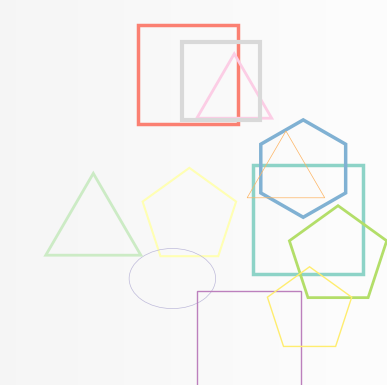[{"shape": "square", "thickness": 2.5, "radius": 0.71, "center": [0.794, 0.43]}, {"shape": "pentagon", "thickness": 1.5, "radius": 0.63, "center": [0.489, 0.437]}, {"shape": "oval", "thickness": 0.5, "radius": 0.56, "center": [0.445, 0.277]}, {"shape": "square", "thickness": 2.5, "radius": 0.64, "center": [0.486, 0.806]}, {"shape": "hexagon", "thickness": 2.5, "radius": 0.63, "center": [0.783, 0.562]}, {"shape": "triangle", "thickness": 0.5, "radius": 0.58, "center": [0.738, 0.544]}, {"shape": "pentagon", "thickness": 2, "radius": 0.66, "center": [0.872, 0.334]}, {"shape": "triangle", "thickness": 2, "radius": 0.56, "center": [0.605, 0.749]}, {"shape": "square", "thickness": 3, "radius": 0.51, "center": [0.57, 0.789]}, {"shape": "square", "thickness": 1, "radius": 0.67, "center": [0.643, 0.11]}, {"shape": "triangle", "thickness": 2, "radius": 0.71, "center": [0.241, 0.408]}, {"shape": "pentagon", "thickness": 1, "radius": 0.57, "center": [0.799, 0.193]}]